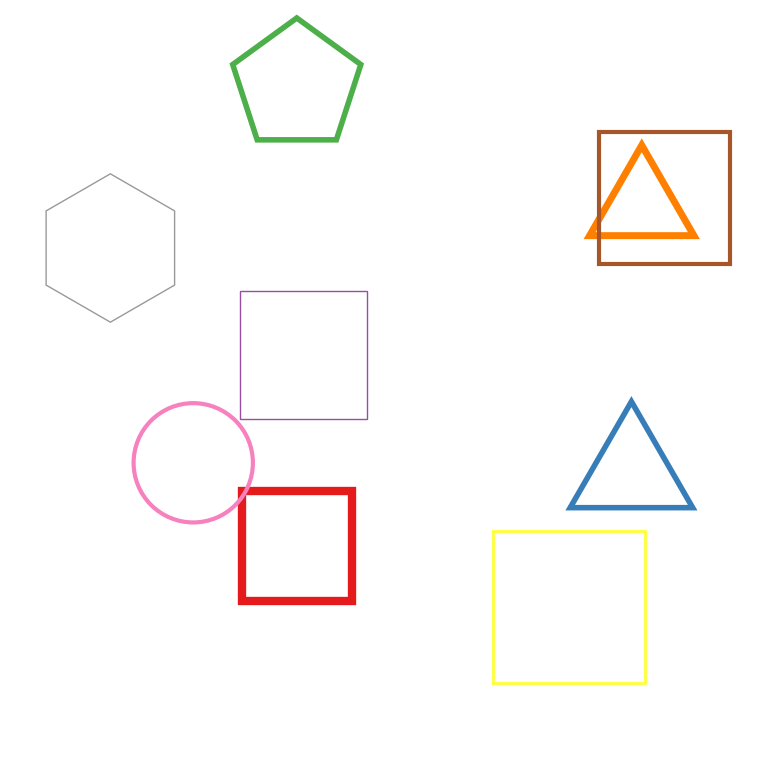[{"shape": "square", "thickness": 3, "radius": 0.36, "center": [0.385, 0.29]}, {"shape": "triangle", "thickness": 2, "radius": 0.46, "center": [0.82, 0.387]}, {"shape": "pentagon", "thickness": 2, "radius": 0.44, "center": [0.385, 0.889]}, {"shape": "square", "thickness": 0.5, "radius": 0.41, "center": [0.394, 0.539]}, {"shape": "triangle", "thickness": 2.5, "radius": 0.39, "center": [0.833, 0.733]}, {"shape": "square", "thickness": 1, "radius": 0.49, "center": [0.739, 0.212]}, {"shape": "square", "thickness": 1.5, "radius": 0.43, "center": [0.863, 0.743]}, {"shape": "circle", "thickness": 1.5, "radius": 0.39, "center": [0.251, 0.399]}, {"shape": "hexagon", "thickness": 0.5, "radius": 0.48, "center": [0.143, 0.678]}]